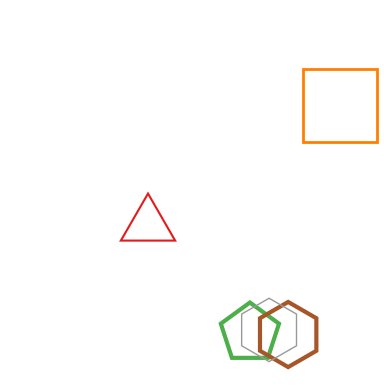[{"shape": "triangle", "thickness": 1.5, "radius": 0.41, "center": [0.384, 0.416]}, {"shape": "pentagon", "thickness": 3, "radius": 0.4, "center": [0.649, 0.135]}, {"shape": "square", "thickness": 2, "radius": 0.48, "center": [0.883, 0.726]}, {"shape": "hexagon", "thickness": 3, "radius": 0.42, "center": [0.748, 0.131]}, {"shape": "hexagon", "thickness": 1, "radius": 0.41, "center": [0.699, 0.143]}]